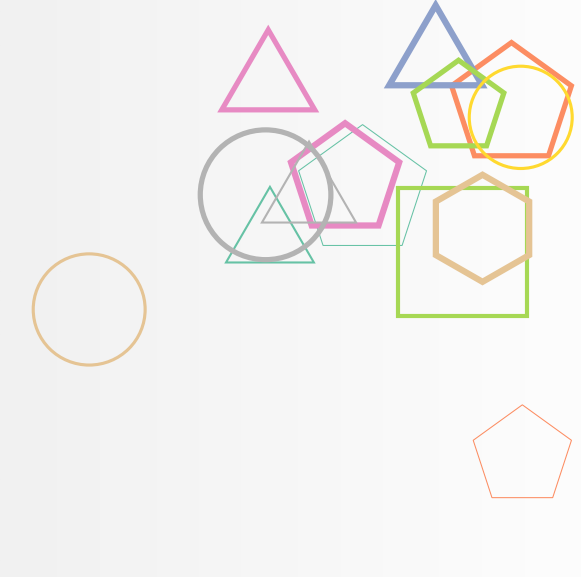[{"shape": "pentagon", "thickness": 0.5, "radius": 0.58, "center": [0.624, 0.668]}, {"shape": "triangle", "thickness": 1, "radius": 0.44, "center": [0.464, 0.588]}, {"shape": "pentagon", "thickness": 2.5, "radius": 0.54, "center": [0.88, 0.817]}, {"shape": "pentagon", "thickness": 0.5, "radius": 0.44, "center": [0.899, 0.209]}, {"shape": "triangle", "thickness": 3, "radius": 0.46, "center": [0.75, 0.898]}, {"shape": "triangle", "thickness": 2.5, "radius": 0.46, "center": [0.462, 0.855]}, {"shape": "pentagon", "thickness": 3, "radius": 0.49, "center": [0.594, 0.688]}, {"shape": "square", "thickness": 2, "radius": 0.55, "center": [0.795, 0.563]}, {"shape": "pentagon", "thickness": 2.5, "radius": 0.41, "center": [0.789, 0.813]}, {"shape": "circle", "thickness": 1.5, "radius": 0.44, "center": [0.896, 0.796]}, {"shape": "circle", "thickness": 1.5, "radius": 0.48, "center": [0.153, 0.463]}, {"shape": "hexagon", "thickness": 3, "radius": 0.46, "center": [0.83, 0.604]}, {"shape": "circle", "thickness": 2.5, "radius": 0.56, "center": [0.457, 0.662]}, {"shape": "triangle", "thickness": 1, "radius": 0.47, "center": [0.532, 0.661]}]